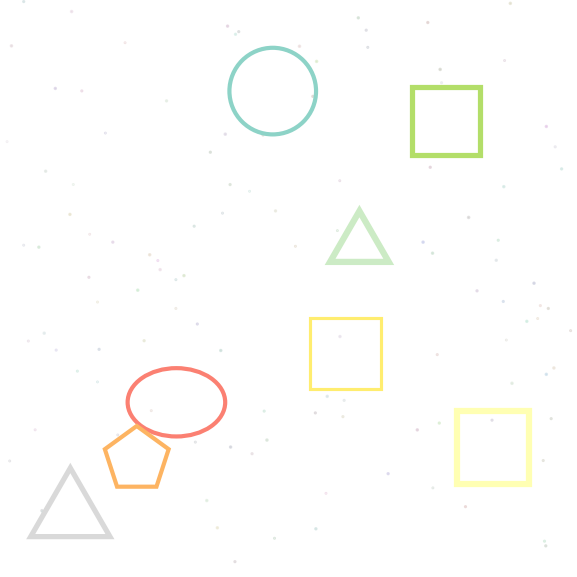[{"shape": "circle", "thickness": 2, "radius": 0.37, "center": [0.472, 0.841]}, {"shape": "square", "thickness": 3, "radius": 0.31, "center": [0.854, 0.224]}, {"shape": "oval", "thickness": 2, "radius": 0.42, "center": [0.305, 0.303]}, {"shape": "pentagon", "thickness": 2, "radius": 0.29, "center": [0.237, 0.203]}, {"shape": "square", "thickness": 2.5, "radius": 0.29, "center": [0.772, 0.79]}, {"shape": "triangle", "thickness": 2.5, "radius": 0.4, "center": [0.122, 0.11]}, {"shape": "triangle", "thickness": 3, "radius": 0.29, "center": [0.622, 0.575]}, {"shape": "square", "thickness": 1.5, "radius": 0.31, "center": [0.598, 0.387]}]